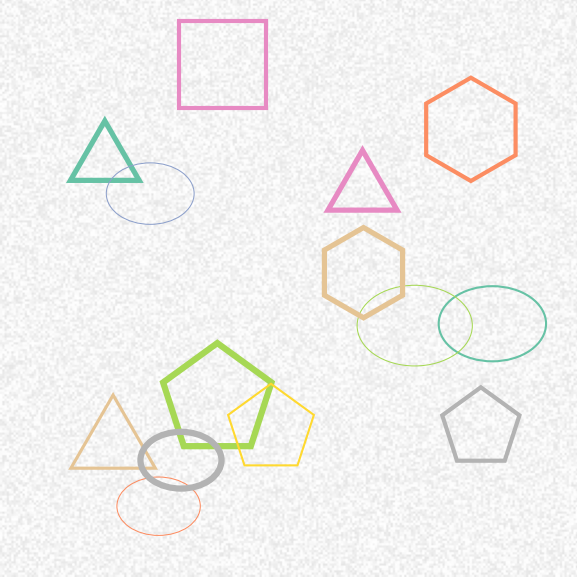[{"shape": "triangle", "thickness": 2.5, "radius": 0.34, "center": [0.182, 0.721]}, {"shape": "oval", "thickness": 1, "radius": 0.46, "center": [0.853, 0.439]}, {"shape": "hexagon", "thickness": 2, "radius": 0.45, "center": [0.815, 0.775]}, {"shape": "oval", "thickness": 0.5, "radius": 0.36, "center": [0.275, 0.123]}, {"shape": "oval", "thickness": 0.5, "radius": 0.38, "center": [0.26, 0.664]}, {"shape": "triangle", "thickness": 2.5, "radius": 0.35, "center": [0.628, 0.67]}, {"shape": "square", "thickness": 2, "radius": 0.38, "center": [0.386, 0.887]}, {"shape": "oval", "thickness": 0.5, "radius": 0.5, "center": [0.718, 0.435]}, {"shape": "pentagon", "thickness": 3, "radius": 0.49, "center": [0.376, 0.306]}, {"shape": "pentagon", "thickness": 1, "radius": 0.39, "center": [0.469, 0.256]}, {"shape": "hexagon", "thickness": 2.5, "radius": 0.39, "center": [0.629, 0.527]}, {"shape": "triangle", "thickness": 1.5, "radius": 0.42, "center": [0.196, 0.231]}, {"shape": "oval", "thickness": 3, "radius": 0.35, "center": [0.313, 0.202]}, {"shape": "pentagon", "thickness": 2, "radius": 0.35, "center": [0.833, 0.258]}]